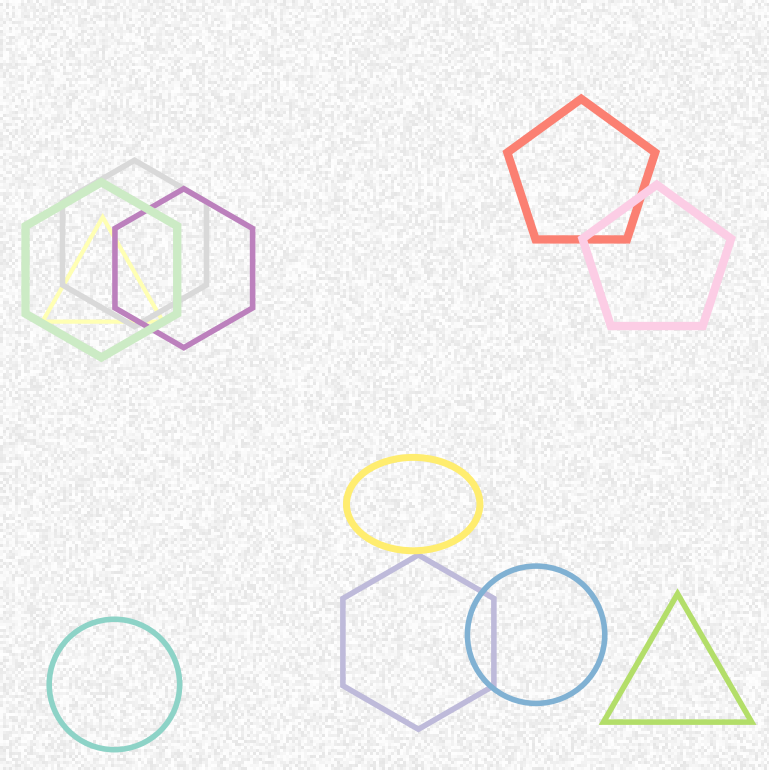[{"shape": "circle", "thickness": 2, "radius": 0.42, "center": [0.149, 0.111]}, {"shape": "triangle", "thickness": 1.5, "radius": 0.45, "center": [0.133, 0.628]}, {"shape": "hexagon", "thickness": 2, "radius": 0.57, "center": [0.543, 0.166]}, {"shape": "pentagon", "thickness": 3, "radius": 0.5, "center": [0.755, 0.771]}, {"shape": "circle", "thickness": 2, "radius": 0.45, "center": [0.696, 0.176]}, {"shape": "triangle", "thickness": 2, "radius": 0.56, "center": [0.88, 0.118]}, {"shape": "pentagon", "thickness": 3, "radius": 0.51, "center": [0.853, 0.659]}, {"shape": "hexagon", "thickness": 2, "radius": 0.54, "center": [0.175, 0.684]}, {"shape": "hexagon", "thickness": 2, "radius": 0.52, "center": [0.239, 0.652]}, {"shape": "hexagon", "thickness": 3, "radius": 0.57, "center": [0.132, 0.65]}, {"shape": "oval", "thickness": 2.5, "radius": 0.43, "center": [0.537, 0.345]}]